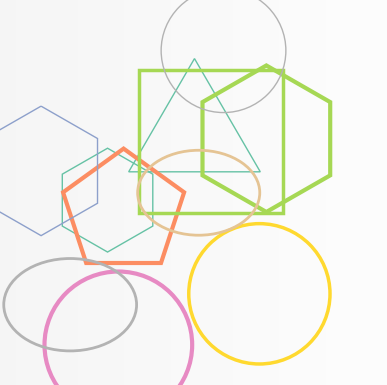[{"shape": "triangle", "thickness": 1, "radius": 0.98, "center": [0.502, 0.652]}, {"shape": "hexagon", "thickness": 1, "radius": 0.67, "center": [0.278, 0.48]}, {"shape": "pentagon", "thickness": 3, "radius": 0.82, "center": [0.319, 0.45]}, {"shape": "hexagon", "thickness": 1, "radius": 0.84, "center": [0.106, 0.556]}, {"shape": "circle", "thickness": 3, "radius": 0.95, "center": [0.305, 0.104]}, {"shape": "hexagon", "thickness": 3, "radius": 0.95, "center": [0.687, 0.64]}, {"shape": "square", "thickness": 2.5, "radius": 0.93, "center": [0.544, 0.633]}, {"shape": "circle", "thickness": 2.5, "radius": 0.91, "center": [0.669, 0.237]}, {"shape": "oval", "thickness": 2, "radius": 0.79, "center": [0.513, 0.499]}, {"shape": "circle", "thickness": 1, "radius": 0.8, "center": [0.577, 0.869]}, {"shape": "oval", "thickness": 2, "radius": 0.86, "center": [0.181, 0.209]}]